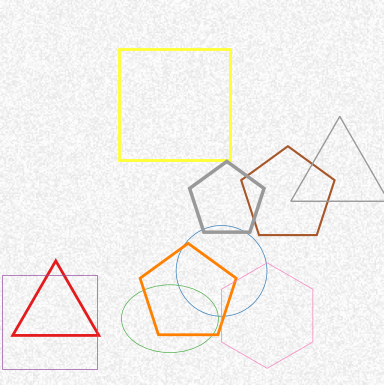[{"shape": "triangle", "thickness": 2, "radius": 0.65, "center": [0.145, 0.193]}, {"shape": "circle", "thickness": 0.5, "radius": 0.59, "center": [0.576, 0.296]}, {"shape": "oval", "thickness": 0.5, "radius": 0.63, "center": [0.441, 0.172]}, {"shape": "square", "thickness": 0.5, "radius": 0.61, "center": [0.128, 0.163]}, {"shape": "pentagon", "thickness": 2, "radius": 0.66, "center": [0.489, 0.237]}, {"shape": "square", "thickness": 2, "radius": 0.72, "center": [0.452, 0.729]}, {"shape": "pentagon", "thickness": 1.5, "radius": 0.64, "center": [0.748, 0.493]}, {"shape": "hexagon", "thickness": 0.5, "radius": 0.69, "center": [0.694, 0.18]}, {"shape": "pentagon", "thickness": 2.5, "radius": 0.51, "center": [0.589, 0.479]}, {"shape": "triangle", "thickness": 1, "radius": 0.73, "center": [0.882, 0.551]}]